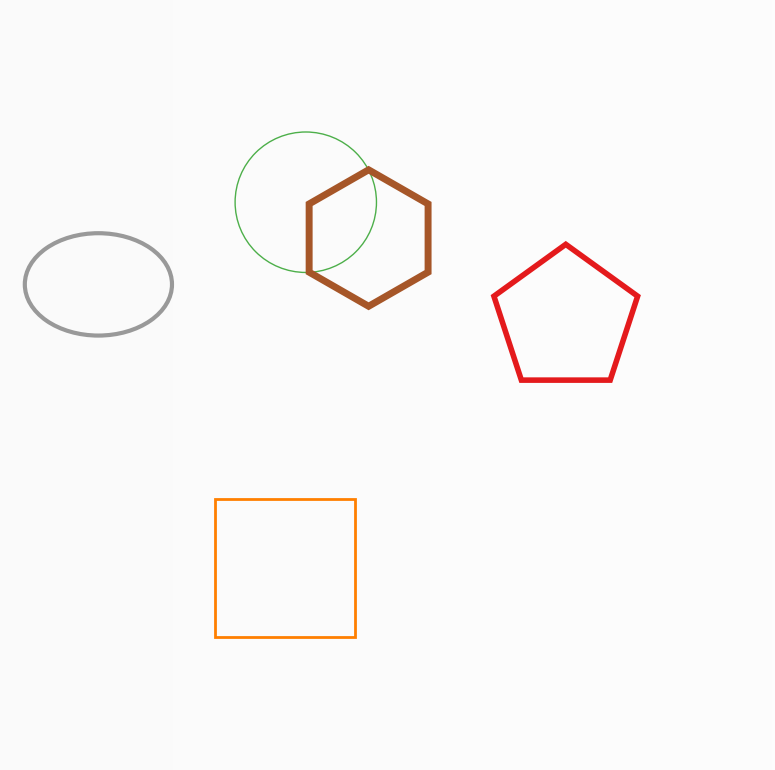[{"shape": "pentagon", "thickness": 2, "radius": 0.49, "center": [0.73, 0.585]}, {"shape": "circle", "thickness": 0.5, "radius": 0.46, "center": [0.395, 0.737]}, {"shape": "square", "thickness": 1, "radius": 0.45, "center": [0.368, 0.262]}, {"shape": "hexagon", "thickness": 2.5, "radius": 0.44, "center": [0.476, 0.691]}, {"shape": "oval", "thickness": 1.5, "radius": 0.47, "center": [0.127, 0.631]}]